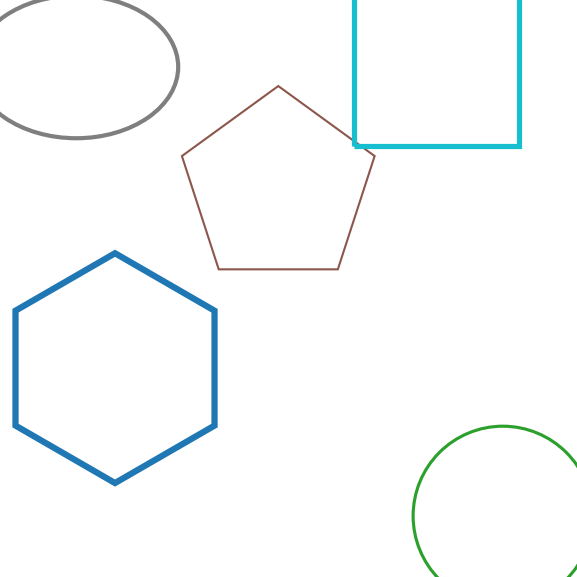[{"shape": "hexagon", "thickness": 3, "radius": 0.99, "center": [0.199, 0.362]}, {"shape": "circle", "thickness": 1.5, "radius": 0.78, "center": [0.871, 0.106]}, {"shape": "pentagon", "thickness": 1, "radius": 0.88, "center": [0.482, 0.675]}, {"shape": "oval", "thickness": 2, "radius": 0.88, "center": [0.132, 0.883]}, {"shape": "square", "thickness": 2.5, "radius": 0.72, "center": [0.756, 0.89]}]